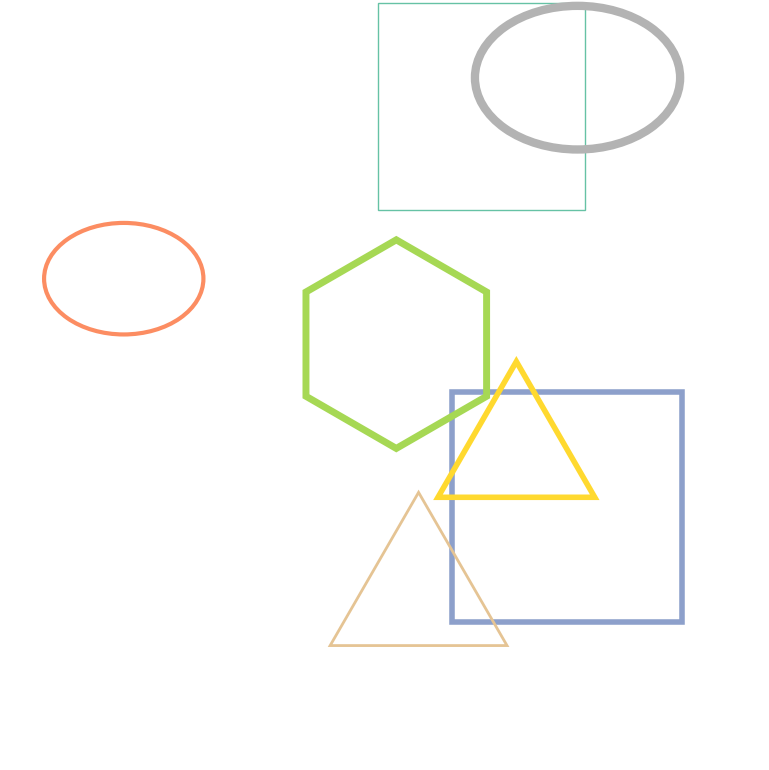[{"shape": "square", "thickness": 0.5, "radius": 0.67, "center": [0.625, 0.862]}, {"shape": "oval", "thickness": 1.5, "radius": 0.52, "center": [0.161, 0.638]}, {"shape": "square", "thickness": 2, "radius": 0.75, "center": [0.737, 0.341]}, {"shape": "hexagon", "thickness": 2.5, "radius": 0.68, "center": [0.515, 0.553]}, {"shape": "triangle", "thickness": 2, "radius": 0.59, "center": [0.671, 0.413]}, {"shape": "triangle", "thickness": 1, "radius": 0.66, "center": [0.544, 0.228]}, {"shape": "oval", "thickness": 3, "radius": 0.67, "center": [0.75, 0.899]}]